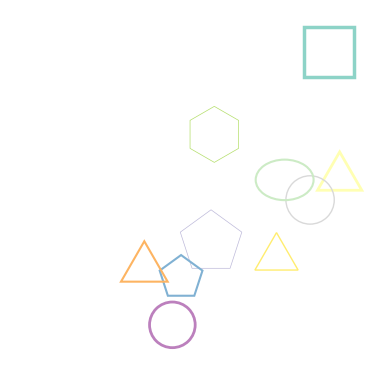[{"shape": "square", "thickness": 2.5, "radius": 0.33, "center": [0.855, 0.865]}, {"shape": "triangle", "thickness": 2, "radius": 0.33, "center": [0.882, 0.539]}, {"shape": "pentagon", "thickness": 0.5, "radius": 0.42, "center": [0.548, 0.371]}, {"shape": "pentagon", "thickness": 1.5, "radius": 0.29, "center": [0.47, 0.279]}, {"shape": "triangle", "thickness": 1.5, "radius": 0.35, "center": [0.375, 0.303]}, {"shape": "hexagon", "thickness": 0.5, "radius": 0.36, "center": [0.557, 0.651]}, {"shape": "circle", "thickness": 1, "radius": 0.31, "center": [0.805, 0.481]}, {"shape": "circle", "thickness": 2, "radius": 0.3, "center": [0.448, 0.156]}, {"shape": "oval", "thickness": 1.5, "radius": 0.38, "center": [0.739, 0.533]}, {"shape": "triangle", "thickness": 1, "radius": 0.32, "center": [0.718, 0.331]}]